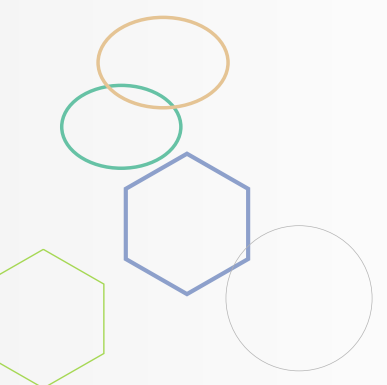[{"shape": "oval", "thickness": 2.5, "radius": 0.77, "center": [0.313, 0.671]}, {"shape": "hexagon", "thickness": 3, "radius": 0.91, "center": [0.483, 0.418]}, {"shape": "hexagon", "thickness": 1, "radius": 0.9, "center": [0.112, 0.172]}, {"shape": "oval", "thickness": 2.5, "radius": 0.84, "center": [0.421, 0.837]}, {"shape": "circle", "thickness": 0.5, "radius": 0.94, "center": [0.772, 0.225]}]